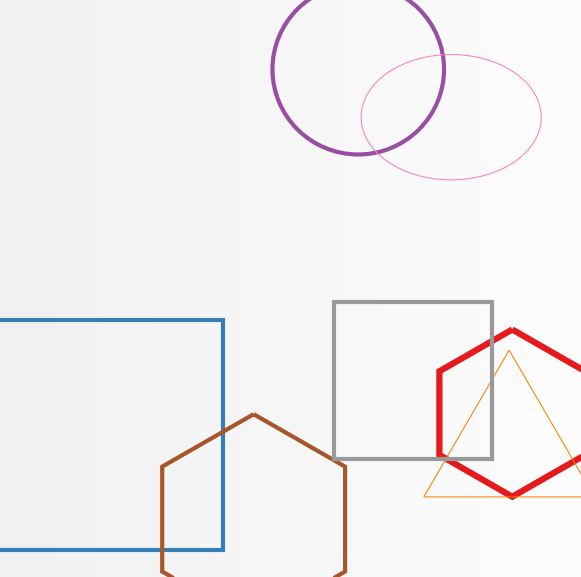[{"shape": "hexagon", "thickness": 3, "radius": 0.72, "center": [0.881, 0.284]}, {"shape": "square", "thickness": 2, "radius": 1.0, "center": [0.184, 0.246]}, {"shape": "circle", "thickness": 2, "radius": 0.74, "center": [0.616, 0.879]}, {"shape": "triangle", "thickness": 0.5, "radius": 0.85, "center": [0.876, 0.223]}, {"shape": "hexagon", "thickness": 2, "radius": 0.91, "center": [0.436, 0.1]}, {"shape": "oval", "thickness": 0.5, "radius": 0.77, "center": [0.776, 0.796]}, {"shape": "square", "thickness": 2, "radius": 0.68, "center": [0.71, 0.34]}]